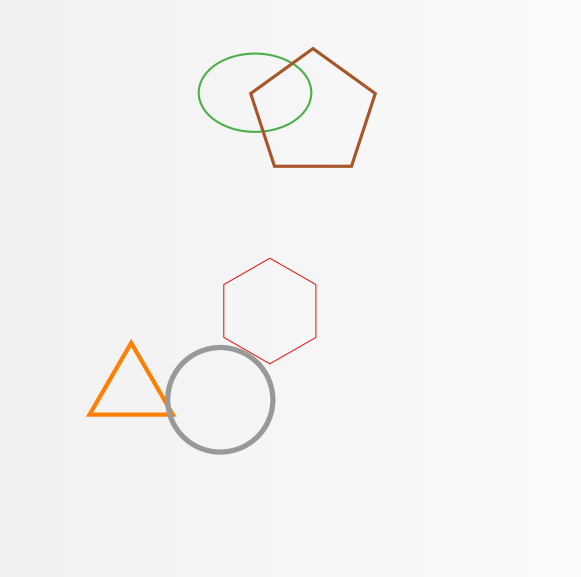[{"shape": "hexagon", "thickness": 0.5, "radius": 0.46, "center": [0.464, 0.461]}, {"shape": "oval", "thickness": 1, "radius": 0.48, "center": [0.439, 0.839]}, {"shape": "triangle", "thickness": 2, "radius": 0.41, "center": [0.226, 0.323]}, {"shape": "pentagon", "thickness": 1.5, "radius": 0.56, "center": [0.538, 0.802]}, {"shape": "circle", "thickness": 2.5, "radius": 0.45, "center": [0.379, 0.307]}]